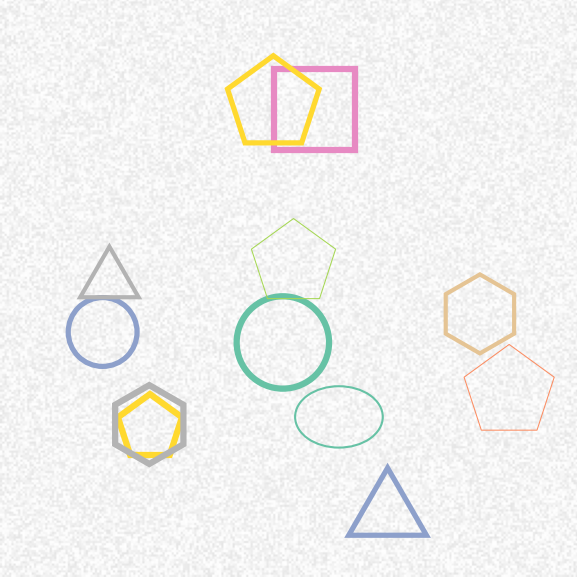[{"shape": "circle", "thickness": 3, "radius": 0.4, "center": [0.49, 0.406]}, {"shape": "oval", "thickness": 1, "radius": 0.38, "center": [0.587, 0.277]}, {"shape": "pentagon", "thickness": 0.5, "radius": 0.41, "center": [0.882, 0.321]}, {"shape": "circle", "thickness": 2.5, "radius": 0.3, "center": [0.178, 0.424]}, {"shape": "triangle", "thickness": 2.5, "radius": 0.39, "center": [0.671, 0.111]}, {"shape": "square", "thickness": 3, "radius": 0.35, "center": [0.544, 0.81]}, {"shape": "pentagon", "thickness": 0.5, "radius": 0.38, "center": [0.508, 0.544]}, {"shape": "pentagon", "thickness": 2.5, "radius": 0.42, "center": [0.473, 0.819]}, {"shape": "pentagon", "thickness": 3, "radius": 0.29, "center": [0.26, 0.258]}, {"shape": "hexagon", "thickness": 2, "radius": 0.34, "center": [0.831, 0.456]}, {"shape": "hexagon", "thickness": 3, "radius": 0.34, "center": [0.258, 0.264]}, {"shape": "triangle", "thickness": 2, "radius": 0.29, "center": [0.189, 0.514]}]